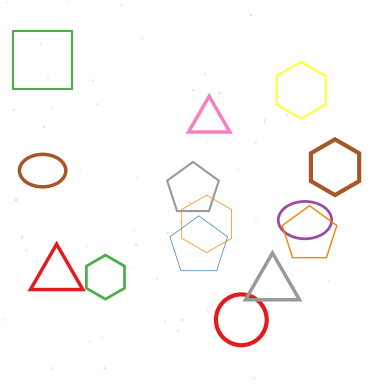[{"shape": "circle", "thickness": 3, "radius": 0.33, "center": [0.627, 0.169]}, {"shape": "triangle", "thickness": 2.5, "radius": 0.39, "center": [0.147, 0.287]}, {"shape": "pentagon", "thickness": 0.5, "radius": 0.39, "center": [0.516, 0.361]}, {"shape": "square", "thickness": 1.5, "radius": 0.38, "center": [0.11, 0.844]}, {"shape": "hexagon", "thickness": 2, "radius": 0.29, "center": [0.274, 0.28]}, {"shape": "oval", "thickness": 2, "radius": 0.35, "center": [0.792, 0.428]}, {"shape": "pentagon", "thickness": 1, "radius": 0.37, "center": [0.804, 0.391]}, {"shape": "hexagon", "thickness": 0.5, "radius": 0.37, "center": [0.537, 0.418]}, {"shape": "hexagon", "thickness": 1.5, "radius": 0.37, "center": [0.782, 0.765]}, {"shape": "oval", "thickness": 2.5, "radius": 0.3, "center": [0.111, 0.557]}, {"shape": "hexagon", "thickness": 3, "radius": 0.36, "center": [0.87, 0.566]}, {"shape": "triangle", "thickness": 2.5, "radius": 0.31, "center": [0.543, 0.688]}, {"shape": "pentagon", "thickness": 1.5, "radius": 0.35, "center": [0.501, 0.509]}, {"shape": "triangle", "thickness": 2.5, "radius": 0.4, "center": [0.708, 0.262]}]